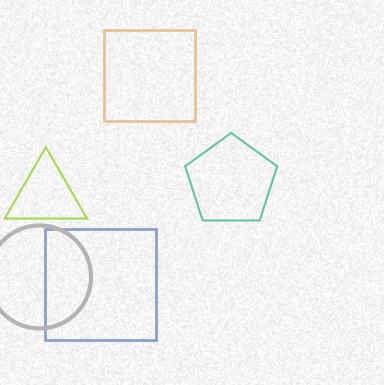[{"shape": "pentagon", "thickness": 1.5, "radius": 0.63, "center": [0.6, 0.529]}, {"shape": "square", "thickness": 2, "radius": 0.72, "center": [0.26, 0.261]}, {"shape": "triangle", "thickness": 1.5, "radius": 0.62, "center": [0.119, 0.494]}, {"shape": "square", "thickness": 2, "radius": 0.59, "center": [0.388, 0.804]}, {"shape": "circle", "thickness": 3, "radius": 0.67, "center": [0.103, 0.281]}]